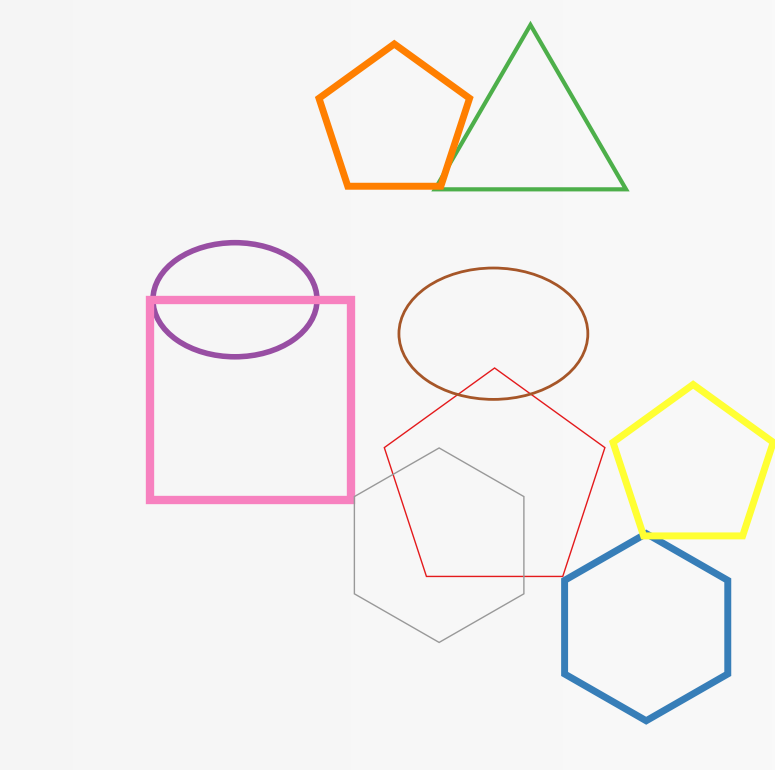[{"shape": "pentagon", "thickness": 0.5, "radius": 0.75, "center": [0.638, 0.372]}, {"shape": "hexagon", "thickness": 2.5, "radius": 0.61, "center": [0.834, 0.186]}, {"shape": "triangle", "thickness": 1.5, "radius": 0.71, "center": [0.684, 0.825]}, {"shape": "oval", "thickness": 2, "radius": 0.53, "center": [0.303, 0.611]}, {"shape": "pentagon", "thickness": 2.5, "radius": 0.51, "center": [0.509, 0.841]}, {"shape": "pentagon", "thickness": 2.5, "radius": 0.54, "center": [0.894, 0.392]}, {"shape": "oval", "thickness": 1, "radius": 0.61, "center": [0.637, 0.567]}, {"shape": "square", "thickness": 3, "radius": 0.65, "center": [0.323, 0.481]}, {"shape": "hexagon", "thickness": 0.5, "radius": 0.63, "center": [0.567, 0.292]}]